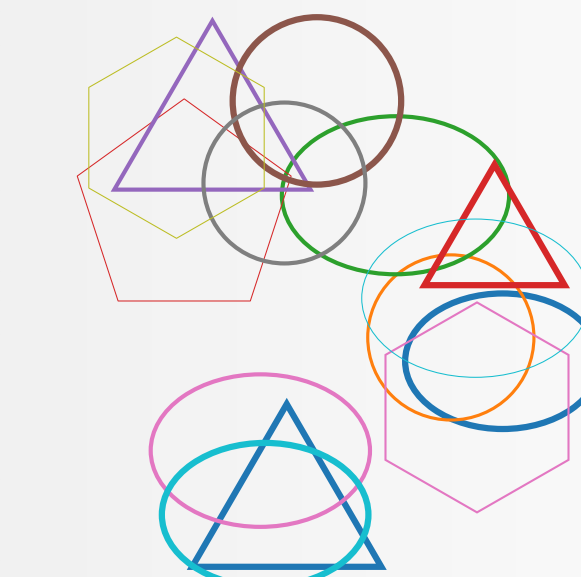[{"shape": "triangle", "thickness": 3, "radius": 0.94, "center": [0.493, 0.112]}, {"shape": "oval", "thickness": 3, "radius": 0.84, "center": [0.865, 0.374]}, {"shape": "circle", "thickness": 1.5, "radius": 0.71, "center": [0.776, 0.415]}, {"shape": "oval", "thickness": 2, "radius": 0.98, "center": [0.68, 0.661]}, {"shape": "triangle", "thickness": 3, "radius": 0.7, "center": [0.851, 0.575]}, {"shape": "pentagon", "thickness": 0.5, "radius": 0.97, "center": [0.317, 0.634]}, {"shape": "triangle", "thickness": 2, "radius": 0.97, "center": [0.365, 0.768]}, {"shape": "circle", "thickness": 3, "radius": 0.72, "center": [0.545, 0.824]}, {"shape": "oval", "thickness": 2, "radius": 0.94, "center": [0.448, 0.219]}, {"shape": "hexagon", "thickness": 1, "radius": 0.91, "center": [0.821, 0.294]}, {"shape": "circle", "thickness": 2, "radius": 0.7, "center": [0.489, 0.682]}, {"shape": "hexagon", "thickness": 0.5, "radius": 0.87, "center": [0.304, 0.761]}, {"shape": "oval", "thickness": 3, "radius": 0.89, "center": [0.456, 0.108]}, {"shape": "oval", "thickness": 0.5, "radius": 0.98, "center": [0.818, 0.483]}]